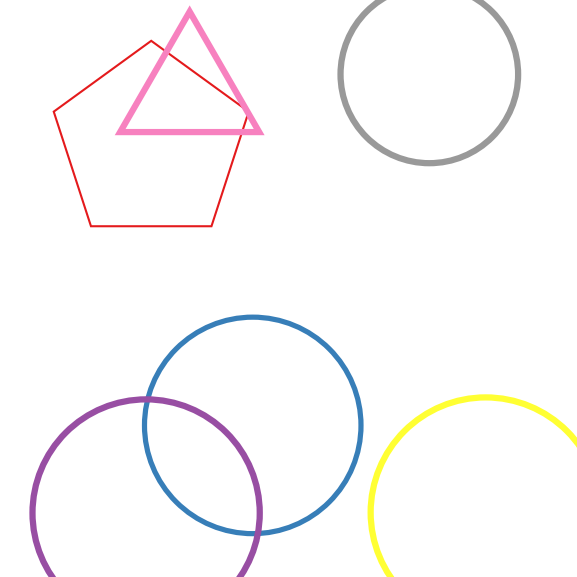[{"shape": "pentagon", "thickness": 1, "radius": 0.89, "center": [0.262, 0.751]}, {"shape": "circle", "thickness": 2.5, "radius": 0.94, "center": [0.438, 0.263]}, {"shape": "circle", "thickness": 3, "radius": 0.98, "center": [0.253, 0.111]}, {"shape": "circle", "thickness": 3, "radius": 1.0, "center": [0.841, 0.112]}, {"shape": "triangle", "thickness": 3, "radius": 0.7, "center": [0.328, 0.84]}, {"shape": "circle", "thickness": 3, "radius": 0.77, "center": [0.743, 0.87]}]